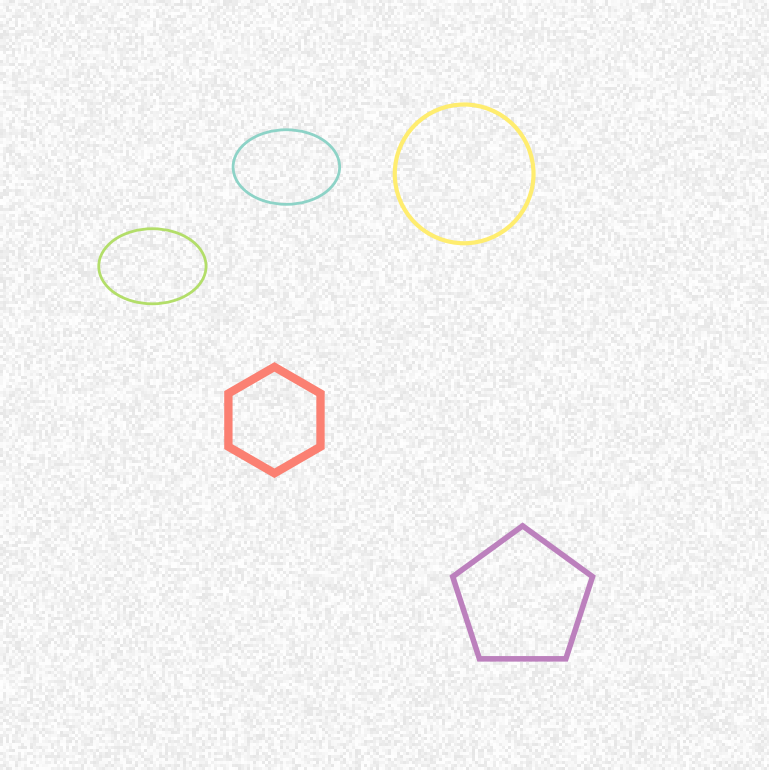[{"shape": "oval", "thickness": 1, "radius": 0.35, "center": [0.372, 0.783]}, {"shape": "hexagon", "thickness": 3, "radius": 0.35, "center": [0.356, 0.454]}, {"shape": "oval", "thickness": 1, "radius": 0.35, "center": [0.198, 0.654]}, {"shape": "pentagon", "thickness": 2, "radius": 0.48, "center": [0.679, 0.222]}, {"shape": "circle", "thickness": 1.5, "radius": 0.45, "center": [0.603, 0.774]}]